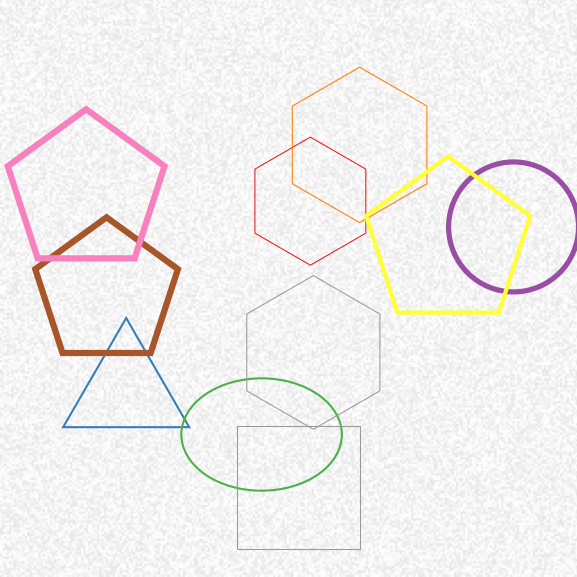[{"shape": "hexagon", "thickness": 0.5, "radius": 0.55, "center": [0.537, 0.651]}, {"shape": "triangle", "thickness": 1, "radius": 0.63, "center": [0.219, 0.322]}, {"shape": "oval", "thickness": 1, "radius": 0.69, "center": [0.453, 0.247]}, {"shape": "circle", "thickness": 2.5, "radius": 0.56, "center": [0.889, 0.606]}, {"shape": "hexagon", "thickness": 0.5, "radius": 0.67, "center": [0.623, 0.748]}, {"shape": "pentagon", "thickness": 2, "radius": 0.75, "center": [0.776, 0.579]}, {"shape": "pentagon", "thickness": 3, "radius": 0.65, "center": [0.185, 0.493]}, {"shape": "pentagon", "thickness": 3, "radius": 0.71, "center": [0.149, 0.667]}, {"shape": "square", "thickness": 0.5, "radius": 0.53, "center": [0.517, 0.156]}, {"shape": "hexagon", "thickness": 0.5, "radius": 0.67, "center": [0.543, 0.389]}]